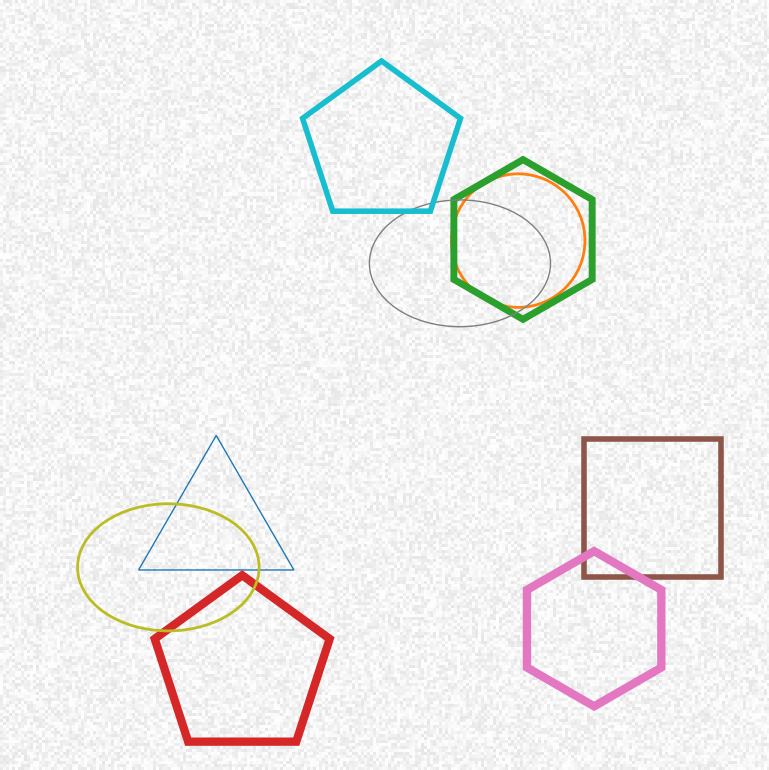[{"shape": "triangle", "thickness": 0.5, "radius": 0.58, "center": [0.281, 0.318]}, {"shape": "circle", "thickness": 1, "radius": 0.43, "center": [0.673, 0.688]}, {"shape": "hexagon", "thickness": 2.5, "radius": 0.52, "center": [0.679, 0.689]}, {"shape": "pentagon", "thickness": 3, "radius": 0.6, "center": [0.315, 0.133]}, {"shape": "square", "thickness": 2, "radius": 0.45, "center": [0.847, 0.34]}, {"shape": "hexagon", "thickness": 3, "radius": 0.5, "center": [0.772, 0.183]}, {"shape": "oval", "thickness": 0.5, "radius": 0.59, "center": [0.597, 0.658]}, {"shape": "oval", "thickness": 1, "radius": 0.59, "center": [0.219, 0.263]}, {"shape": "pentagon", "thickness": 2, "radius": 0.54, "center": [0.496, 0.813]}]